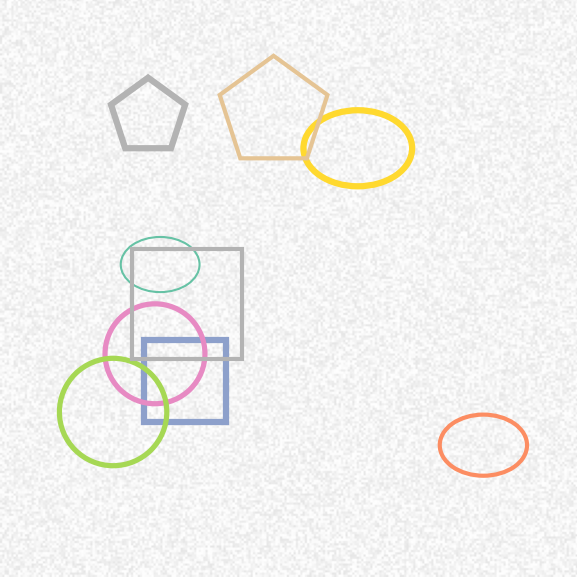[{"shape": "oval", "thickness": 1, "radius": 0.34, "center": [0.277, 0.541]}, {"shape": "oval", "thickness": 2, "radius": 0.38, "center": [0.837, 0.228]}, {"shape": "square", "thickness": 3, "radius": 0.35, "center": [0.32, 0.34]}, {"shape": "circle", "thickness": 2.5, "radius": 0.43, "center": [0.268, 0.387]}, {"shape": "circle", "thickness": 2.5, "radius": 0.46, "center": [0.196, 0.286]}, {"shape": "oval", "thickness": 3, "radius": 0.47, "center": [0.62, 0.742]}, {"shape": "pentagon", "thickness": 2, "radius": 0.49, "center": [0.474, 0.804]}, {"shape": "pentagon", "thickness": 3, "radius": 0.34, "center": [0.256, 0.797]}, {"shape": "square", "thickness": 2, "radius": 0.48, "center": [0.324, 0.472]}]